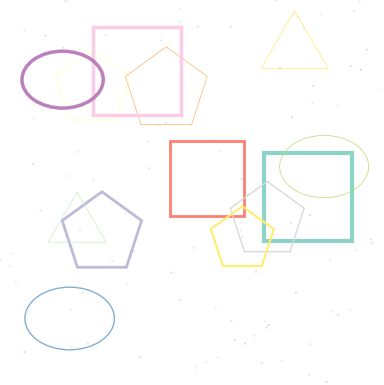[{"shape": "square", "thickness": 3, "radius": 0.57, "center": [0.8, 0.488]}, {"shape": "pentagon", "thickness": 0.5, "radius": 0.51, "center": [0.242, 0.771]}, {"shape": "pentagon", "thickness": 2, "radius": 0.54, "center": [0.265, 0.394]}, {"shape": "square", "thickness": 2, "radius": 0.48, "center": [0.538, 0.537]}, {"shape": "oval", "thickness": 1, "radius": 0.58, "center": [0.181, 0.173]}, {"shape": "pentagon", "thickness": 0.5, "radius": 0.56, "center": [0.432, 0.767]}, {"shape": "oval", "thickness": 0.5, "radius": 0.58, "center": [0.842, 0.567]}, {"shape": "square", "thickness": 2.5, "radius": 0.57, "center": [0.356, 0.816]}, {"shape": "pentagon", "thickness": 1, "radius": 0.5, "center": [0.694, 0.428]}, {"shape": "oval", "thickness": 2.5, "radius": 0.53, "center": [0.163, 0.793]}, {"shape": "triangle", "thickness": 0.5, "radius": 0.43, "center": [0.2, 0.414]}, {"shape": "pentagon", "thickness": 1.5, "radius": 0.43, "center": [0.629, 0.378]}, {"shape": "triangle", "thickness": 0.5, "radius": 0.5, "center": [0.765, 0.872]}]